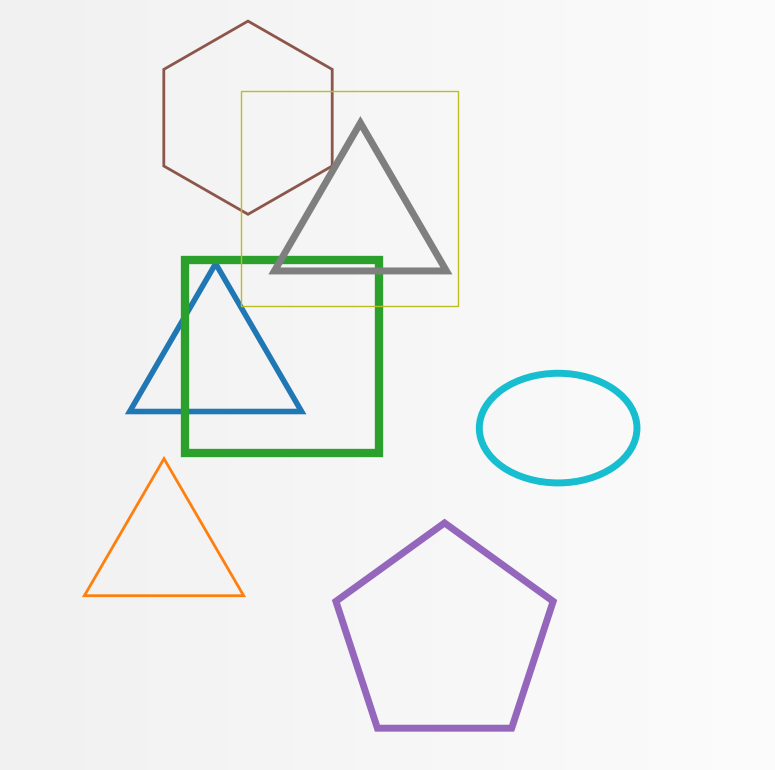[{"shape": "triangle", "thickness": 2, "radius": 0.64, "center": [0.278, 0.53]}, {"shape": "triangle", "thickness": 1, "radius": 0.59, "center": [0.212, 0.286]}, {"shape": "square", "thickness": 3, "radius": 0.63, "center": [0.364, 0.537]}, {"shape": "pentagon", "thickness": 2.5, "radius": 0.74, "center": [0.574, 0.174]}, {"shape": "hexagon", "thickness": 1, "radius": 0.63, "center": [0.32, 0.847]}, {"shape": "triangle", "thickness": 2.5, "radius": 0.64, "center": [0.465, 0.712]}, {"shape": "square", "thickness": 0.5, "radius": 0.7, "center": [0.451, 0.742]}, {"shape": "oval", "thickness": 2.5, "radius": 0.51, "center": [0.72, 0.444]}]